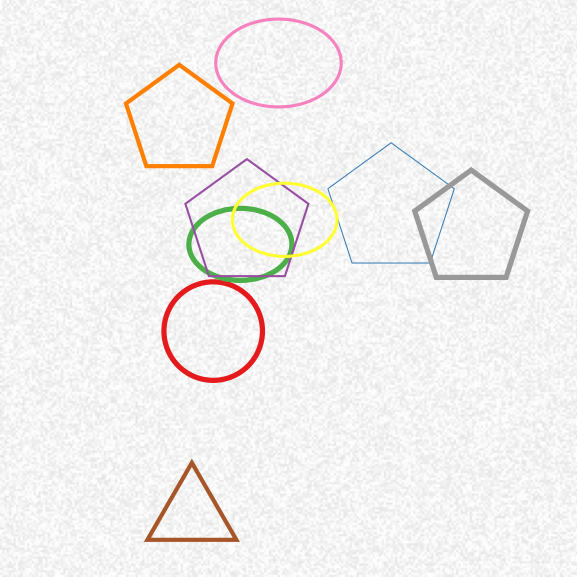[{"shape": "circle", "thickness": 2.5, "radius": 0.43, "center": [0.369, 0.426]}, {"shape": "pentagon", "thickness": 0.5, "radius": 0.58, "center": [0.677, 0.637]}, {"shape": "oval", "thickness": 2.5, "radius": 0.45, "center": [0.416, 0.576]}, {"shape": "pentagon", "thickness": 1, "radius": 0.56, "center": [0.428, 0.612]}, {"shape": "pentagon", "thickness": 2, "radius": 0.49, "center": [0.31, 0.79]}, {"shape": "oval", "thickness": 1.5, "radius": 0.45, "center": [0.493, 0.619]}, {"shape": "triangle", "thickness": 2, "radius": 0.44, "center": [0.332, 0.109]}, {"shape": "oval", "thickness": 1.5, "radius": 0.54, "center": [0.482, 0.89]}, {"shape": "pentagon", "thickness": 2.5, "radius": 0.51, "center": [0.816, 0.602]}]